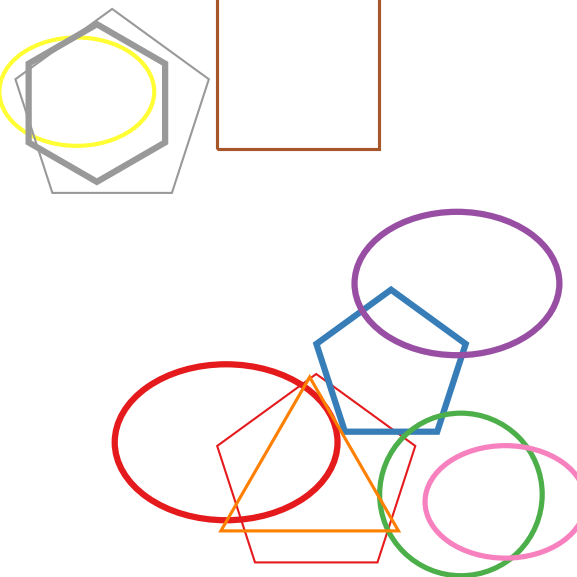[{"shape": "oval", "thickness": 3, "radius": 0.96, "center": [0.392, 0.233]}, {"shape": "pentagon", "thickness": 1, "radius": 0.9, "center": [0.548, 0.171]}, {"shape": "pentagon", "thickness": 3, "radius": 0.68, "center": [0.677, 0.362]}, {"shape": "circle", "thickness": 2.5, "radius": 0.7, "center": [0.798, 0.143]}, {"shape": "oval", "thickness": 3, "radius": 0.89, "center": [0.791, 0.508]}, {"shape": "triangle", "thickness": 1.5, "radius": 0.89, "center": [0.536, 0.169]}, {"shape": "oval", "thickness": 2, "radius": 0.67, "center": [0.133, 0.84]}, {"shape": "square", "thickness": 1.5, "radius": 0.7, "center": [0.516, 0.881]}, {"shape": "oval", "thickness": 2.5, "radius": 0.7, "center": [0.875, 0.13]}, {"shape": "hexagon", "thickness": 3, "radius": 0.68, "center": [0.168, 0.821]}, {"shape": "pentagon", "thickness": 1, "radius": 0.88, "center": [0.194, 0.808]}]